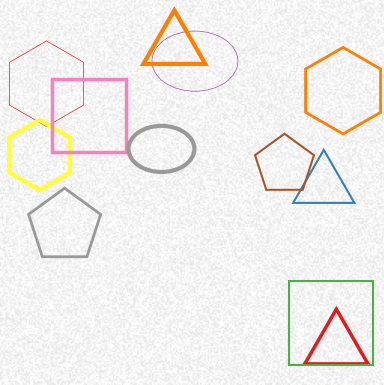[{"shape": "hexagon", "thickness": 0.5, "radius": 0.56, "center": [0.121, 0.783]}, {"shape": "triangle", "thickness": 2.5, "radius": 0.47, "center": [0.874, 0.102]}, {"shape": "triangle", "thickness": 1.5, "radius": 0.46, "center": [0.841, 0.519]}, {"shape": "square", "thickness": 1.5, "radius": 0.55, "center": [0.86, 0.162]}, {"shape": "oval", "thickness": 0.5, "radius": 0.56, "center": [0.506, 0.841]}, {"shape": "triangle", "thickness": 3, "radius": 0.46, "center": [0.453, 0.88]}, {"shape": "hexagon", "thickness": 2, "radius": 0.56, "center": [0.891, 0.764]}, {"shape": "hexagon", "thickness": 3, "radius": 0.45, "center": [0.103, 0.597]}, {"shape": "pentagon", "thickness": 1.5, "radius": 0.4, "center": [0.739, 0.572]}, {"shape": "square", "thickness": 2.5, "radius": 0.48, "center": [0.231, 0.7]}, {"shape": "pentagon", "thickness": 2, "radius": 0.49, "center": [0.168, 0.413]}, {"shape": "oval", "thickness": 3, "radius": 0.43, "center": [0.419, 0.613]}]